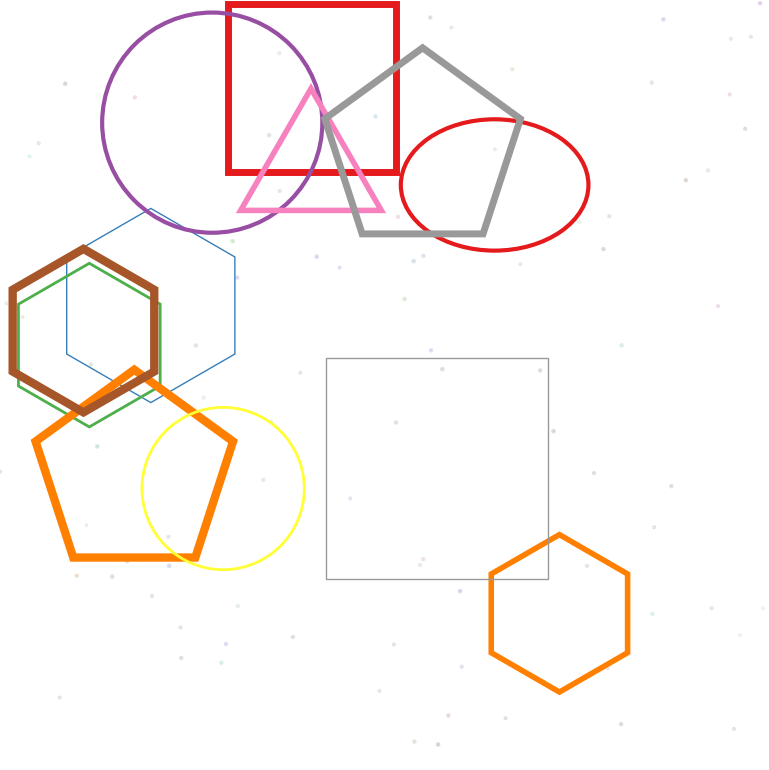[{"shape": "oval", "thickness": 1.5, "radius": 0.61, "center": [0.642, 0.76]}, {"shape": "square", "thickness": 2.5, "radius": 0.54, "center": [0.405, 0.886]}, {"shape": "hexagon", "thickness": 0.5, "radius": 0.63, "center": [0.196, 0.603]}, {"shape": "hexagon", "thickness": 1, "radius": 0.53, "center": [0.116, 0.552]}, {"shape": "circle", "thickness": 1.5, "radius": 0.71, "center": [0.276, 0.841]}, {"shape": "hexagon", "thickness": 2, "radius": 0.51, "center": [0.727, 0.203]}, {"shape": "pentagon", "thickness": 3, "radius": 0.67, "center": [0.174, 0.385]}, {"shape": "circle", "thickness": 1, "radius": 0.53, "center": [0.29, 0.366]}, {"shape": "hexagon", "thickness": 3, "radius": 0.53, "center": [0.108, 0.571]}, {"shape": "triangle", "thickness": 2, "radius": 0.53, "center": [0.404, 0.779]}, {"shape": "square", "thickness": 0.5, "radius": 0.72, "center": [0.567, 0.392]}, {"shape": "pentagon", "thickness": 2.5, "radius": 0.67, "center": [0.549, 0.804]}]